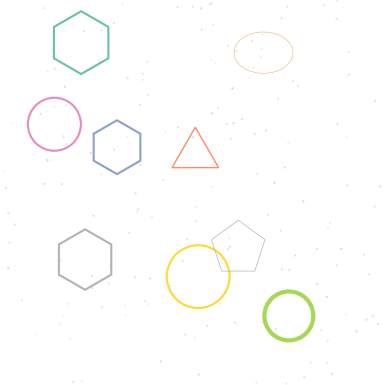[{"shape": "hexagon", "thickness": 1.5, "radius": 0.41, "center": [0.211, 0.889]}, {"shape": "triangle", "thickness": 1, "radius": 0.35, "center": [0.507, 0.6]}, {"shape": "hexagon", "thickness": 1.5, "radius": 0.35, "center": [0.304, 0.618]}, {"shape": "circle", "thickness": 1.5, "radius": 0.34, "center": [0.141, 0.677]}, {"shape": "circle", "thickness": 3, "radius": 0.32, "center": [0.75, 0.179]}, {"shape": "circle", "thickness": 1.5, "radius": 0.41, "center": [0.515, 0.282]}, {"shape": "oval", "thickness": 0.5, "radius": 0.38, "center": [0.684, 0.863]}, {"shape": "pentagon", "thickness": 0.5, "radius": 0.36, "center": [0.619, 0.355]}, {"shape": "hexagon", "thickness": 1.5, "radius": 0.39, "center": [0.221, 0.326]}]